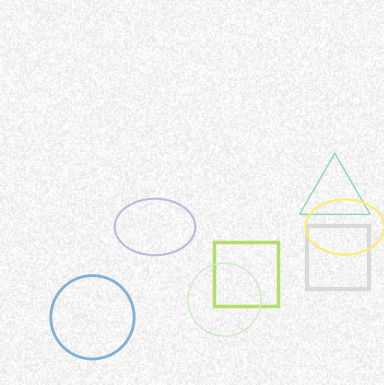[{"shape": "triangle", "thickness": 1, "radius": 0.53, "center": [0.87, 0.496]}, {"shape": "oval", "thickness": 1.5, "radius": 0.52, "center": [0.403, 0.41]}, {"shape": "circle", "thickness": 2, "radius": 0.54, "center": [0.24, 0.176]}, {"shape": "square", "thickness": 2.5, "radius": 0.42, "center": [0.639, 0.288]}, {"shape": "square", "thickness": 3, "radius": 0.41, "center": [0.878, 0.331]}, {"shape": "circle", "thickness": 1, "radius": 0.47, "center": [0.583, 0.222]}, {"shape": "oval", "thickness": 1.5, "radius": 0.51, "center": [0.896, 0.41]}]